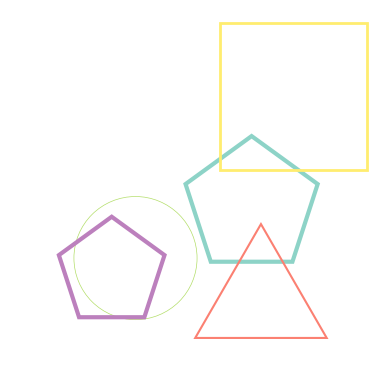[{"shape": "pentagon", "thickness": 3, "radius": 0.9, "center": [0.654, 0.466]}, {"shape": "triangle", "thickness": 1.5, "radius": 0.99, "center": [0.678, 0.221]}, {"shape": "circle", "thickness": 0.5, "radius": 0.8, "center": [0.352, 0.33]}, {"shape": "pentagon", "thickness": 3, "radius": 0.72, "center": [0.29, 0.293]}, {"shape": "square", "thickness": 2, "radius": 0.95, "center": [0.763, 0.749]}]